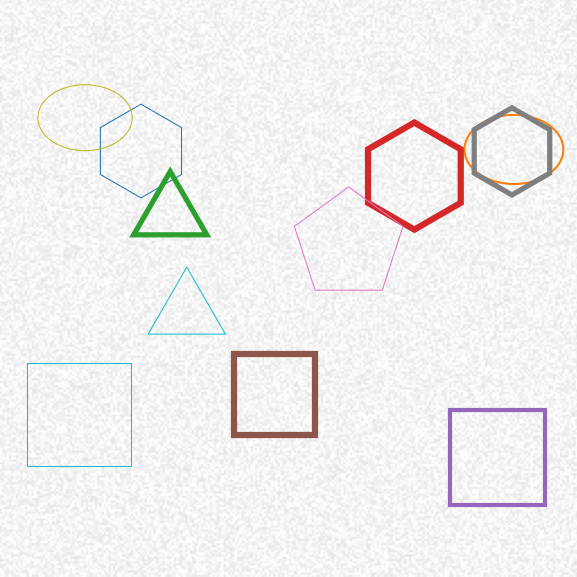[{"shape": "hexagon", "thickness": 0.5, "radius": 0.41, "center": [0.244, 0.738]}, {"shape": "oval", "thickness": 1, "radius": 0.43, "center": [0.89, 0.74]}, {"shape": "triangle", "thickness": 2.5, "radius": 0.37, "center": [0.295, 0.629]}, {"shape": "hexagon", "thickness": 3, "radius": 0.46, "center": [0.717, 0.694]}, {"shape": "square", "thickness": 2, "radius": 0.41, "center": [0.861, 0.207]}, {"shape": "square", "thickness": 3, "radius": 0.35, "center": [0.476, 0.316]}, {"shape": "pentagon", "thickness": 0.5, "radius": 0.49, "center": [0.604, 0.577]}, {"shape": "hexagon", "thickness": 2.5, "radius": 0.38, "center": [0.887, 0.737]}, {"shape": "oval", "thickness": 0.5, "radius": 0.41, "center": [0.147, 0.795]}, {"shape": "square", "thickness": 0.5, "radius": 0.45, "center": [0.137, 0.281]}, {"shape": "triangle", "thickness": 0.5, "radius": 0.39, "center": [0.323, 0.459]}]